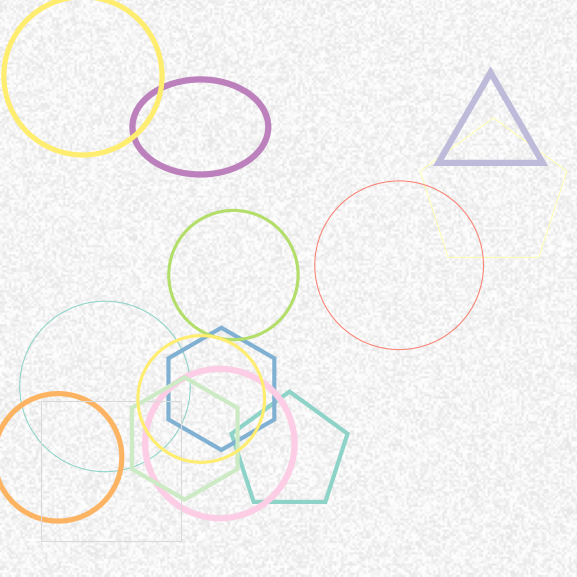[{"shape": "circle", "thickness": 0.5, "radius": 0.74, "center": [0.182, 0.33]}, {"shape": "pentagon", "thickness": 2, "radius": 0.53, "center": [0.501, 0.215]}, {"shape": "pentagon", "thickness": 0.5, "radius": 0.67, "center": [0.854, 0.662]}, {"shape": "triangle", "thickness": 3, "radius": 0.52, "center": [0.849, 0.769]}, {"shape": "circle", "thickness": 0.5, "radius": 0.73, "center": [0.691, 0.54]}, {"shape": "hexagon", "thickness": 2, "radius": 0.53, "center": [0.383, 0.326]}, {"shape": "circle", "thickness": 2.5, "radius": 0.55, "center": [0.101, 0.207]}, {"shape": "circle", "thickness": 1.5, "radius": 0.56, "center": [0.404, 0.523]}, {"shape": "circle", "thickness": 3, "radius": 0.65, "center": [0.381, 0.231]}, {"shape": "square", "thickness": 0.5, "radius": 0.61, "center": [0.192, 0.183]}, {"shape": "oval", "thickness": 3, "radius": 0.59, "center": [0.347, 0.779]}, {"shape": "hexagon", "thickness": 2, "radius": 0.53, "center": [0.32, 0.24]}, {"shape": "circle", "thickness": 1.5, "radius": 0.55, "center": [0.348, 0.308]}, {"shape": "circle", "thickness": 2.5, "radius": 0.68, "center": [0.144, 0.868]}]